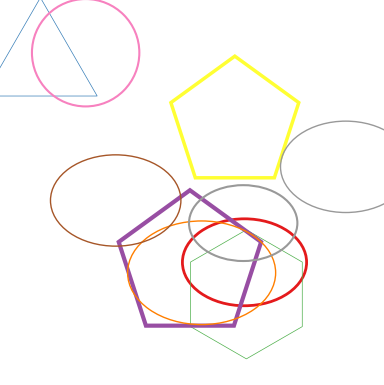[{"shape": "oval", "thickness": 2, "radius": 0.81, "center": [0.635, 0.319]}, {"shape": "triangle", "thickness": 0.5, "radius": 0.85, "center": [0.105, 0.836]}, {"shape": "hexagon", "thickness": 0.5, "radius": 0.84, "center": [0.64, 0.235]}, {"shape": "pentagon", "thickness": 3, "radius": 0.97, "center": [0.493, 0.311]}, {"shape": "oval", "thickness": 1, "radius": 0.96, "center": [0.524, 0.292]}, {"shape": "pentagon", "thickness": 2.5, "radius": 0.87, "center": [0.61, 0.679]}, {"shape": "oval", "thickness": 1, "radius": 0.85, "center": [0.3, 0.479]}, {"shape": "circle", "thickness": 1.5, "radius": 0.7, "center": [0.222, 0.863]}, {"shape": "oval", "thickness": 1.5, "radius": 0.7, "center": [0.632, 0.421]}, {"shape": "oval", "thickness": 1, "radius": 0.85, "center": [0.898, 0.567]}]